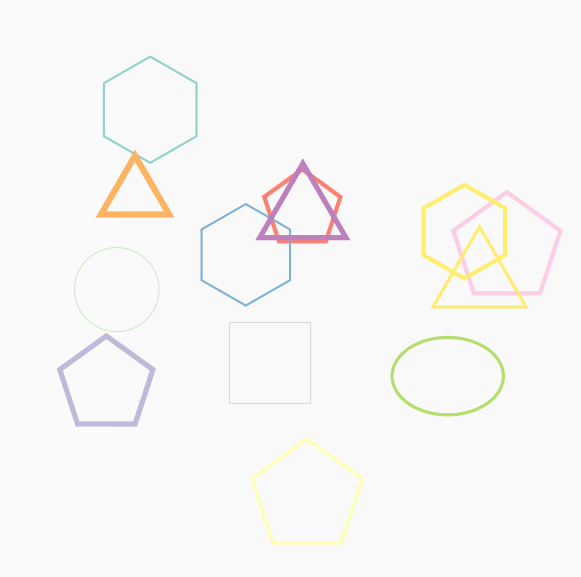[{"shape": "hexagon", "thickness": 1, "radius": 0.46, "center": [0.258, 0.809]}, {"shape": "pentagon", "thickness": 1.5, "radius": 0.5, "center": [0.528, 0.139]}, {"shape": "pentagon", "thickness": 2.5, "radius": 0.42, "center": [0.183, 0.333]}, {"shape": "pentagon", "thickness": 2, "radius": 0.34, "center": [0.52, 0.637]}, {"shape": "hexagon", "thickness": 1, "radius": 0.44, "center": [0.423, 0.558]}, {"shape": "triangle", "thickness": 3, "radius": 0.34, "center": [0.232, 0.662]}, {"shape": "oval", "thickness": 1.5, "radius": 0.48, "center": [0.77, 0.348]}, {"shape": "pentagon", "thickness": 2, "radius": 0.48, "center": [0.872, 0.57]}, {"shape": "square", "thickness": 0.5, "radius": 0.35, "center": [0.464, 0.371]}, {"shape": "triangle", "thickness": 2.5, "radius": 0.43, "center": [0.521, 0.63]}, {"shape": "circle", "thickness": 0.5, "radius": 0.36, "center": [0.201, 0.498]}, {"shape": "triangle", "thickness": 1.5, "radius": 0.46, "center": [0.825, 0.514]}, {"shape": "hexagon", "thickness": 2, "radius": 0.41, "center": [0.799, 0.598]}]